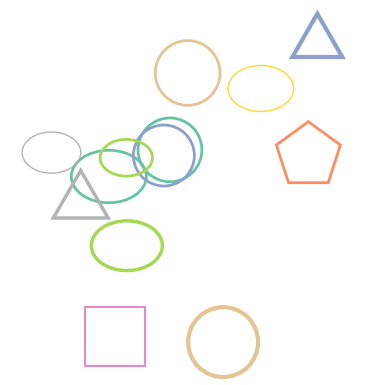[{"shape": "oval", "thickness": 2, "radius": 0.49, "center": [0.283, 0.542]}, {"shape": "circle", "thickness": 2, "radius": 0.41, "center": [0.441, 0.611]}, {"shape": "pentagon", "thickness": 2, "radius": 0.44, "center": [0.801, 0.596]}, {"shape": "circle", "thickness": 2, "radius": 0.4, "center": [0.426, 0.596]}, {"shape": "triangle", "thickness": 3, "radius": 0.37, "center": [0.824, 0.889]}, {"shape": "square", "thickness": 1.5, "radius": 0.39, "center": [0.299, 0.127]}, {"shape": "oval", "thickness": 2, "radius": 0.34, "center": [0.328, 0.59]}, {"shape": "oval", "thickness": 2.5, "radius": 0.46, "center": [0.329, 0.362]}, {"shape": "oval", "thickness": 1, "radius": 0.43, "center": [0.678, 0.77]}, {"shape": "circle", "thickness": 2, "radius": 0.42, "center": [0.487, 0.81]}, {"shape": "circle", "thickness": 3, "radius": 0.45, "center": [0.58, 0.111]}, {"shape": "oval", "thickness": 1, "radius": 0.38, "center": [0.134, 0.604]}, {"shape": "triangle", "thickness": 2.5, "radius": 0.41, "center": [0.21, 0.475]}]